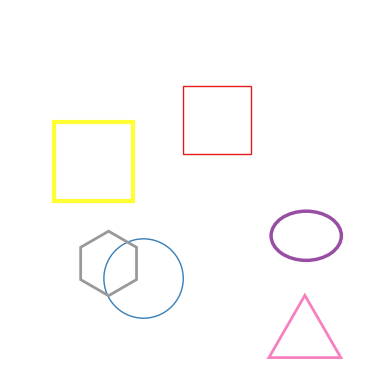[{"shape": "square", "thickness": 1, "radius": 0.44, "center": [0.564, 0.688]}, {"shape": "circle", "thickness": 1, "radius": 0.52, "center": [0.373, 0.277]}, {"shape": "oval", "thickness": 2.5, "radius": 0.46, "center": [0.795, 0.388]}, {"shape": "square", "thickness": 3, "radius": 0.51, "center": [0.243, 0.58]}, {"shape": "triangle", "thickness": 2, "radius": 0.54, "center": [0.792, 0.125]}, {"shape": "hexagon", "thickness": 2, "radius": 0.42, "center": [0.282, 0.316]}]